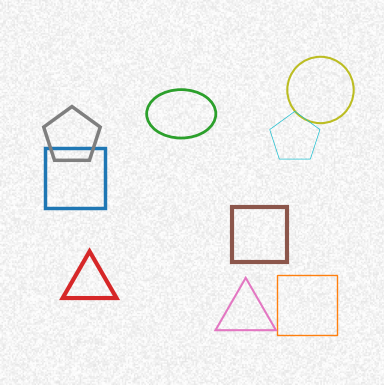[{"shape": "square", "thickness": 2.5, "radius": 0.39, "center": [0.195, 0.539]}, {"shape": "square", "thickness": 1, "radius": 0.39, "center": [0.797, 0.207]}, {"shape": "oval", "thickness": 2, "radius": 0.45, "center": [0.471, 0.704]}, {"shape": "triangle", "thickness": 3, "radius": 0.4, "center": [0.233, 0.266]}, {"shape": "square", "thickness": 3, "radius": 0.36, "center": [0.674, 0.39]}, {"shape": "triangle", "thickness": 1.5, "radius": 0.45, "center": [0.638, 0.188]}, {"shape": "pentagon", "thickness": 2.5, "radius": 0.39, "center": [0.187, 0.646]}, {"shape": "circle", "thickness": 1.5, "radius": 0.43, "center": [0.832, 0.766]}, {"shape": "pentagon", "thickness": 0.5, "radius": 0.34, "center": [0.766, 0.642]}]